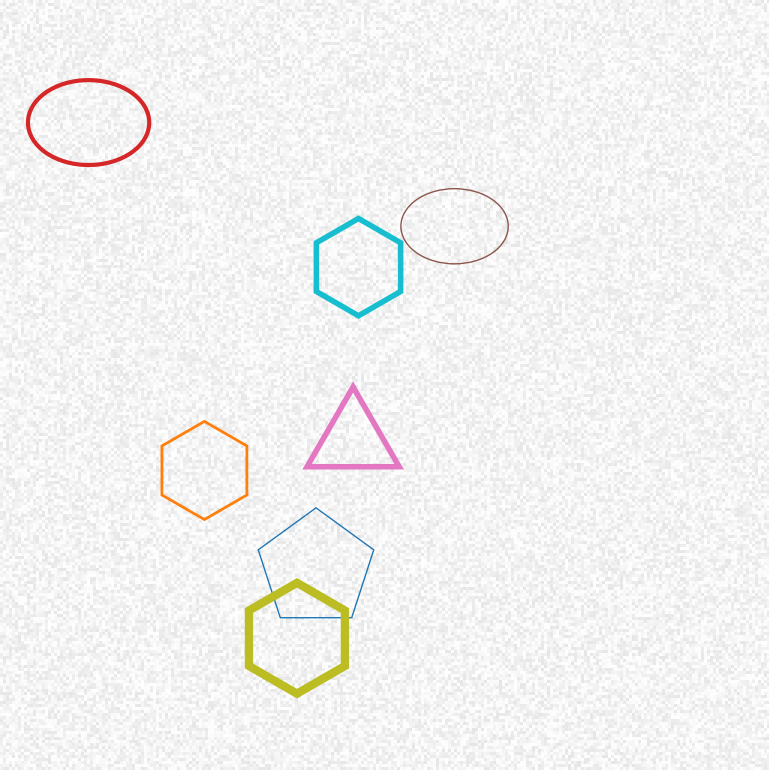[{"shape": "pentagon", "thickness": 0.5, "radius": 0.39, "center": [0.41, 0.262]}, {"shape": "hexagon", "thickness": 1, "radius": 0.32, "center": [0.265, 0.389]}, {"shape": "oval", "thickness": 1.5, "radius": 0.39, "center": [0.115, 0.841]}, {"shape": "oval", "thickness": 0.5, "radius": 0.35, "center": [0.59, 0.706]}, {"shape": "triangle", "thickness": 2, "radius": 0.35, "center": [0.459, 0.428]}, {"shape": "hexagon", "thickness": 3, "radius": 0.36, "center": [0.386, 0.171]}, {"shape": "hexagon", "thickness": 2, "radius": 0.32, "center": [0.466, 0.653]}]